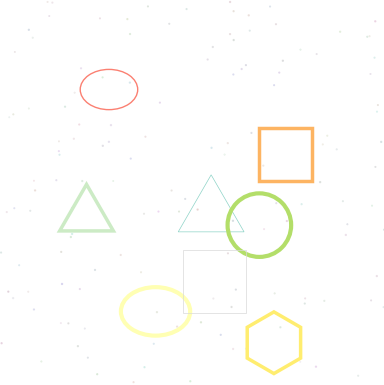[{"shape": "triangle", "thickness": 0.5, "radius": 0.49, "center": [0.548, 0.447]}, {"shape": "oval", "thickness": 3, "radius": 0.45, "center": [0.404, 0.191]}, {"shape": "oval", "thickness": 1, "radius": 0.37, "center": [0.283, 0.767]}, {"shape": "square", "thickness": 2.5, "radius": 0.34, "center": [0.741, 0.598]}, {"shape": "circle", "thickness": 3, "radius": 0.41, "center": [0.674, 0.415]}, {"shape": "square", "thickness": 0.5, "radius": 0.41, "center": [0.558, 0.269]}, {"shape": "triangle", "thickness": 2.5, "radius": 0.4, "center": [0.225, 0.44]}, {"shape": "hexagon", "thickness": 2.5, "radius": 0.4, "center": [0.711, 0.11]}]